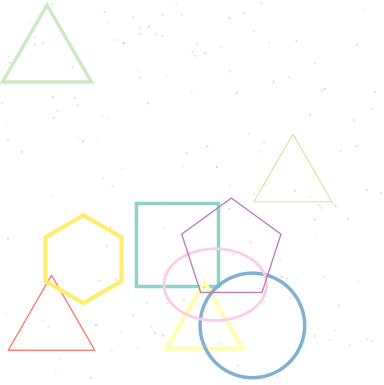[{"shape": "square", "thickness": 2.5, "radius": 0.53, "center": [0.459, 0.365]}, {"shape": "triangle", "thickness": 3, "radius": 0.57, "center": [0.531, 0.152]}, {"shape": "triangle", "thickness": 1, "radius": 0.65, "center": [0.134, 0.155]}, {"shape": "circle", "thickness": 2.5, "radius": 0.68, "center": [0.655, 0.155]}, {"shape": "triangle", "thickness": 0.5, "radius": 0.59, "center": [0.761, 0.534]}, {"shape": "oval", "thickness": 2, "radius": 0.67, "center": [0.559, 0.261]}, {"shape": "pentagon", "thickness": 1, "radius": 0.68, "center": [0.601, 0.35]}, {"shape": "triangle", "thickness": 2.5, "radius": 0.67, "center": [0.122, 0.854]}, {"shape": "hexagon", "thickness": 3, "radius": 0.57, "center": [0.217, 0.327]}]